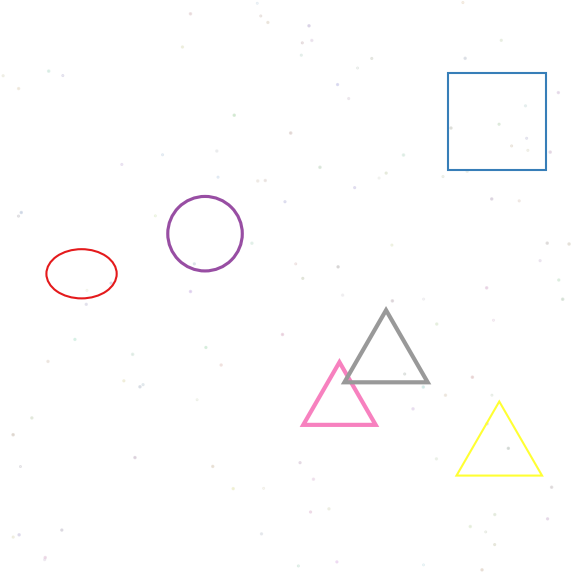[{"shape": "oval", "thickness": 1, "radius": 0.3, "center": [0.141, 0.525]}, {"shape": "square", "thickness": 1, "radius": 0.42, "center": [0.86, 0.789]}, {"shape": "circle", "thickness": 1.5, "radius": 0.32, "center": [0.355, 0.594]}, {"shape": "triangle", "thickness": 1, "radius": 0.43, "center": [0.865, 0.218]}, {"shape": "triangle", "thickness": 2, "radius": 0.36, "center": [0.588, 0.3]}, {"shape": "triangle", "thickness": 2, "radius": 0.42, "center": [0.668, 0.379]}]